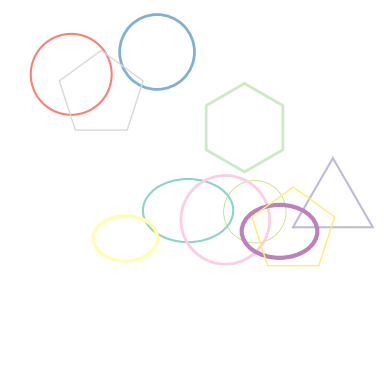[{"shape": "oval", "thickness": 1.5, "radius": 0.59, "center": [0.489, 0.453]}, {"shape": "oval", "thickness": 2.5, "radius": 0.42, "center": [0.325, 0.381]}, {"shape": "triangle", "thickness": 1.5, "radius": 0.6, "center": [0.865, 0.47]}, {"shape": "circle", "thickness": 1.5, "radius": 0.53, "center": [0.185, 0.807]}, {"shape": "circle", "thickness": 2, "radius": 0.49, "center": [0.408, 0.865]}, {"shape": "circle", "thickness": 0.5, "radius": 0.41, "center": [0.662, 0.45]}, {"shape": "circle", "thickness": 2, "radius": 0.58, "center": [0.585, 0.429]}, {"shape": "pentagon", "thickness": 1, "radius": 0.57, "center": [0.263, 0.755]}, {"shape": "oval", "thickness": 3, "radius": 0.49, "center": [0.726, 0.399]}, {"shape": "hexagon", "thickness": 2, "radius": 0.57, "center": [0.635, 0.668]}, {"shape": "pentagon", "thickness": 1, "radius": 0.56, "center": [0.762, 0.401]}]